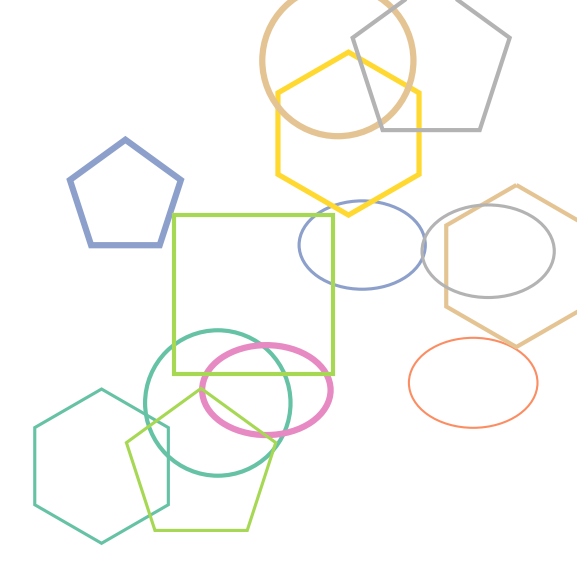[{"shape": "hexagon", "thickness": 1.5, "radius": 0.67, "center": [0.176, 0.192]}, {"shape": "circle", "thickness": 2, "radius": 0.63, "center": [0.377, 0.301]}, {"shape": "oval", "thickness": 1, "radius": 0.56, "center": [0.819, 0.336]}, {"shape": "oval", "thickness": 1.5, "radius": 0.55, "center": [0.627, 0.575]}, {"shape": "pentagon", "thickness": 3, "radius": 0.5, "center": [0.217, 0.656]}, {"shape": "oval", "thickness": 3, "radius": 0.56, "center": [0.461, 0.324]}, {"shape": "pentagon", "thickness": 1.5, "radius": 0.68, "center": [0.348, 0.191]}, {"shape": "square", "thickness": 2, "radius": 0.69, "center": [0.439, 0.489]}, {"shape": "hexagon", "thickness": 2.5, "radius": 0.71, "center": [0.603, 0.768]}, {"shape": "hexagon", "thickness": 2, "radius": 0.7, "center": [0.894, 0.539]}, {"shape": "circle", "thickness": 3, "radius": 0.65, "center": [0.585, 0.894]}, {"shape": "oval", "thickness": 1.5, "radius": 0.57, "center": [0.845, 0.564]}, {"shape": "pentagon", "thickness": 2, "radius": 0.71, "center": [0.747, 0.89]}]